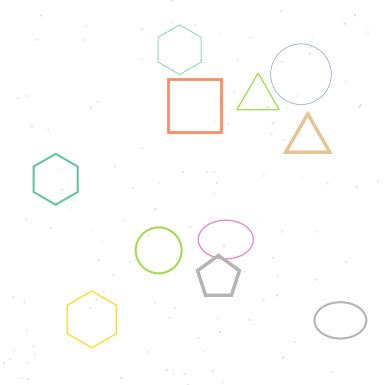[{"shape": "hexagon", "thickness": 0.5, "radius": 0.32, "center": [0.467, 0.871]}, {"shape": "hexagon", "thickness": 1.5, "radius": 0.33, "center": [0.145, 0.534]}, {"shape": "square", "thickness": 2, "radius": 0.34, "center": [0.505, 0.725]}, {"shape": "circle", "thickness": 0.5, "radius": 0.39, "center": [0.782, 0.807]}, {"shape": "oval", "thickness": 1, "radius": 0.36, "center": [0.587, 0.378]}, {"shape": "triangle", "thickness": 1, "radius": 0.32, "center": [0.67, 0.747]}, {"shape": "circle", "thickness": 1.5, "radius": 0.3, "center": [0.412, 0.35]}, {"shape": "hexagon", "thickness": 1, "radius": 0.37, "center": [0.238, 0.17]}, {"shape": "triangle", "thickness": 2.5, "radius": 0.33, "center": [0.799, 0.638]}, {"shape": "pentagon", "thickness": 2.5, "radius": 0.29, "center": [0.568, 0.279]}, {"shape": "oval", "thickness": 1.5, "radius": 0.34, "center": [0.884, 0.168]}]